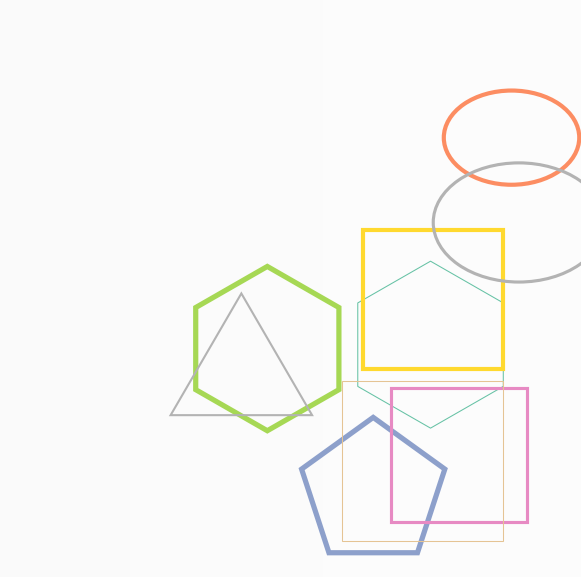[{"shape": "hexagon", "thickness": 0.5, "radius": 0.72, "center": [0.741, 0.402]}, {"shape": "oval", "thickness": 2, "radius": 0.58, "center": [0.88, 0.761]}, {"shape": "pentagon", "thickness": 2.5, "radius": 0.65, "center": [0.642, 0.147]}, {"shape": "square", "thickness": 1.5, "radius": 0.58, "center": [0.79, 0.211]}, {"shape": "hexagon", "thickness": 2.5, "radius": 0.71, "center": [0.46, 0.396]}, {"shape": "square", "thickness": 2, "radius": 0.6, "center": [0.745, 0.481]}, {"shape": "square", "thickness": 0.5, "radius": 0.69, "center": [0.727, 0.201]}, {"shape": "triangle", "thickness": 1, "radius": 0.7, "center": [0.415, 0.351]}, {"shape": "oval", "thickness": 1.5, "radius": 0.74, "center": [0.893, 0.614]}]